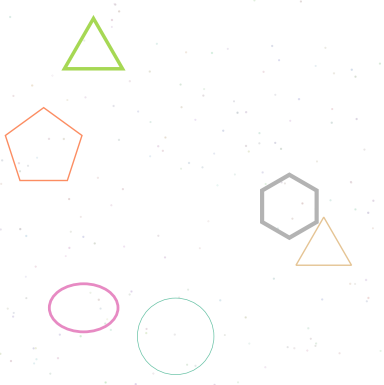[{"shape": "circle", "thickness": 0.5, "radius": 0.5, "center": [0.456, 0.126]}, {"shape": "pentagon", "thickness": 1, "radius": 0.52, "center": [0.113, 0.616]}, {"shape": "oval", "thickness": 2, "radius": 0.45, "center": [0.217, 0.2]}, {"shape": "triangle", "thickness": 2.5, "radius": 0.44, "center": [0.243, 0.865]}, {"shape": "triangle", "thickness": 1, "radius": 0.42, "center": [0.841, 0.353]}, {"shape": "hexagon", "thickness": 3, "radius": 0.41, "center": [0.752, 0.464]}]